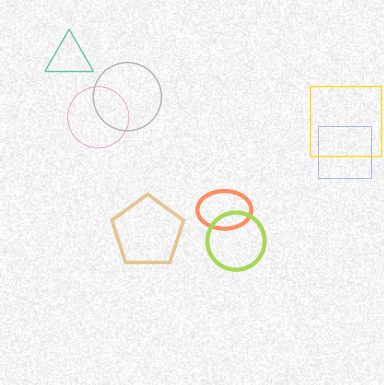[{"shape": "triangle", "thickness": 1, "radius": 0.37, "center": [0.18, 0.851]}, {"shape": "oval", "thickness": 3, "radius": 0.35, "center": [0.583, 0.455]}, {"shape": "square", "thickness": 0.5, "radius": 0.34, "center": [0.895, 0.605]}, {"shape": "circle", "thickness": 0.5, "radius": 0.4, "center": [0.255, 0.695]}, {"shape": "circle", "thickness": 3, "radius": 0.37, "center": [0.613, 0.374]}, {"shape": "square", "thickness": 1, "radius": 0.46, "center": [0.897, 0.686]}, {"shape": "pentagon", "thickness": 2.5, "radius": 0.49, "center": [0.384, 0.398]}, {"shape": "circle", "thickness": 1, "radius": 0.44, "center": [0.331, 0.749]}]